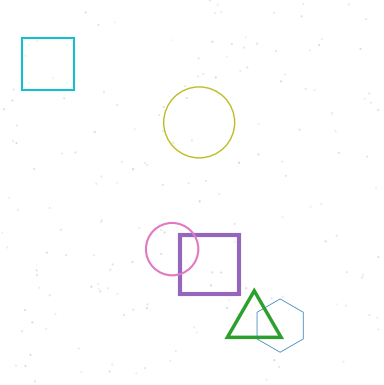[{"shape": "hexagon", "thickness": 0.5, "radius": 0.35, "center": [0.728, 0.154]}, {"shape": "triangle", "thickness": 2.5, "radius": 0.4, "center": [0.66, 0.164]}, {"shape": "square", "thickness": 3, "radius": 0.38, "center": [0.543, 0.314]}, {"shape": "circle", "thickness": 1.5, "radius": 0.34, "center": [0.447, 0.353]}, {"shape": "circle", "thickness": 1, "radius": 0.46, "center": [0.517, 0.682]}, {"shape": "square", "thickness": 1.5, "radius": 0.34, "center": [0.124, 0.834]}]